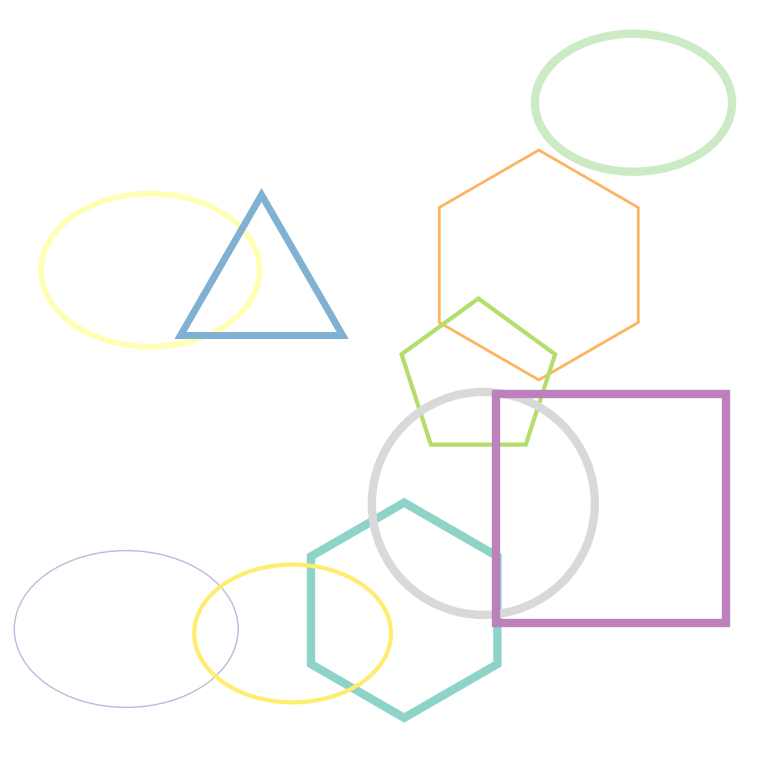[{"shape": "hexagon", "thickness": 3, "radius": 0.7, "center": [0.525, 0.207]}, {"shape": "oval", "thickness": 2, "radius": 0.71, "center": [0.195, 0.649]}, {"shape": "oval", "thickness": 0.5, "radius": 0.73, "center": [0.164, 0.183]}, {"shape": "triangle", "thickness": 2.5, "radius": 0.61, "center": [0.34, 0.625]}, {"shape": "hexagon", "thickness": 1, "radius": 0.75, "center": [0.7, 0.656]}, {"shape": "pentagon", "thickness": 1.5, "radius": 0.52, "center": [0.621, 0.507]}, {"shape": "circle", "thickness": 3, "radius": 0.72, "center": [0.628, 0.346]}, {"shape": "square", "thickness": 3, "radius": 0.75, "center": [0.794, 0.34]}, {"shape": "oval", "thickness": 3, "radius": 0.64, "center": [0.823, 0.867]}, {"shape": "oval", "thickness": 1.5, "radius": 0.64, "center": [0.38, 0.177]}]